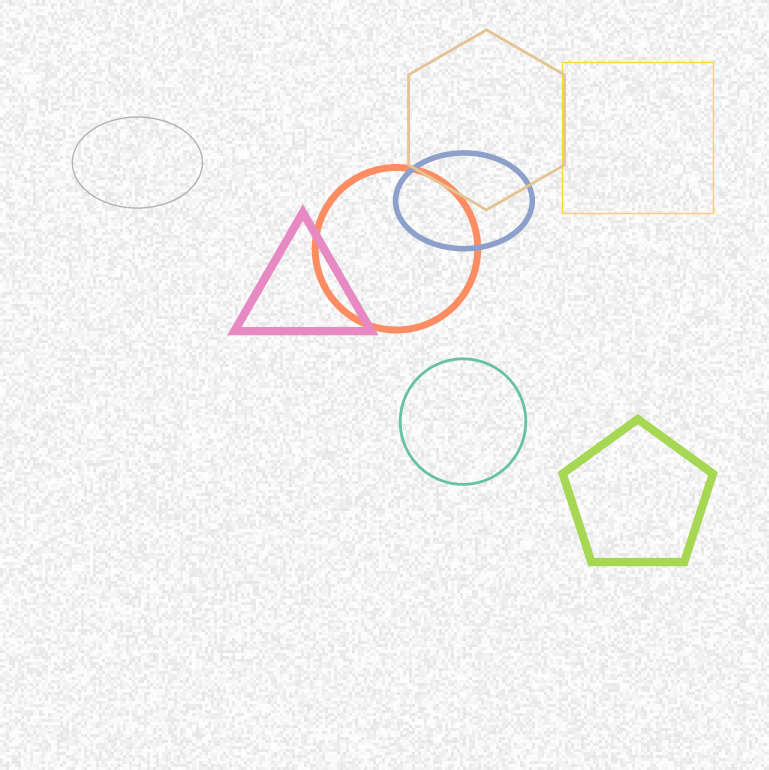[{"shape": "circle", "thickness": 1, "radius": 0.41, "center": [0.601, 0.452]}, {"shape": "circle", "thickness": 2.5, "radius": 0.53, "center": [0.515, 0.677]}, {"shape": "oval", "thickness": 2, "radius": 0.44, "center": [0.603, 0.739]}, {"shape": "triangle", "thickness": 3, "radius": 0.51, "center": [0.393, 0.621]}, {"shape": "pentagon", "thickness": 3, "radius": 0.51, "center": [0.828, 0.353]}, {"shape": "square", "thickness": 0.5, "radius": 0.49, "center": [0.828, 0.821]}, {"shape": "hexagon", "thickness": 1, "radius": 0.58, "center": [0.632, 0.844]}, {"shape": "oval", "thickness": 0.5, "radius": 0.42, "center": [0.178, 0.789]}]